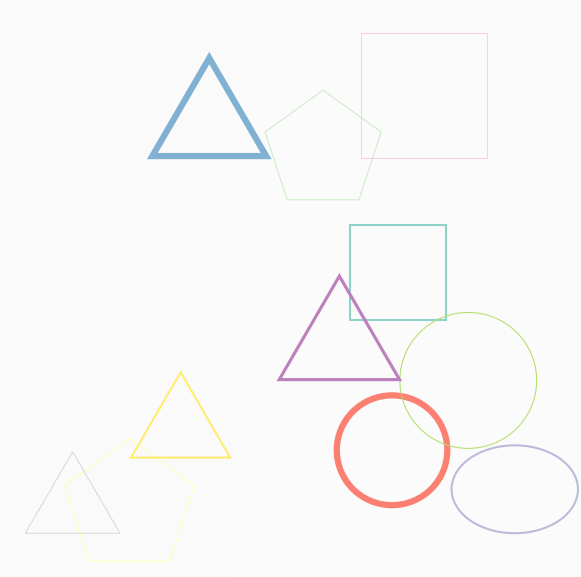[{"shape": "square", "thickness": 1, "radius": 0.41, "center": [0.685, 0.527]}, {"shape": "pentagon", "thickness": 0.5, "radius": 0.59, "center": [0.223, 0.122]}, {"shape": "oval", "thickness": 1, "radius": 0.54, "center": [0.886, 0.152]}, {"shape": "circle", "thickness": 3, "radius": 0.48, "center": [0.674, 0.219]}, {"shape": "triangle", "thickness": 3, "radius": 0.57, "center": [0.36, 0.785]}, {"shape": "circle", "thickness": 0.5, "radius": 0.59, "center": [0.806, 0.34]}, {"shape": "square", "thickness": 0.5, "radius": 0.54, "center": [0.729, 0.834]}, {"shape": "triangle", "thickness": 0.5, "radius": 0.47, "center": [0.125, 0.123]}, {"shape": "triangle", "thickness": 1.5, "radius": 0.6, "center": [0.584, 0.402]}, {"shape": "pentagon", "thickness": 0.5, "radius": 0.52, "center": [0.556, 0.738]}, {"shape": "triangle", "thickness": 1, "radius": 0.49, "center": [0.311, 0.256]}]